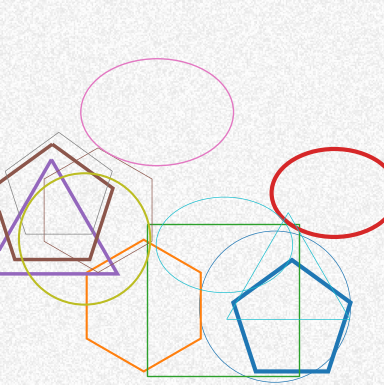[{"shape": "pentagon", "thickness": 3, "radius": 0.8, "center": [0.758, 0.165]}, {"shape": "circle", "thickness": 0.5, "radius": 0.98, "center": [0.714, 0.203]}, {"shape": "hexagon", "thickness": 1.5, "radius": 0.86, "center": [0.373, 0.206]}, {"shape": "square", "thickness": 1, "radius": 0.99, "center": [0.579, 0.22]}, {"shape": "oval", "thickness": 3, "radius": 0.82, "center": [0.869, 0.499]}, {"shape": "triangle", "thickness": 2.5, "radius": 0.99, "center": [0.134, 0.388]}, {"shape": "hexagon", "thickness": 0.5, "radius": 0.81, "center": [0.255, 0.454]}, {"shape": "pentagon", "thickness": 2.5, "radius": 0.83, "center": [0.136, 0.46]}, {"shape": "oval", "thickness": 1, "radius": 0.99, "center": [0.408, 0.709]}, {"shape": "pentagon", "thickness": 0.5, "radius": 0.73, "center": [0.153, 0.51]}, {"shape": "circle", "thickness": 1.5, "radius": 0.85, "center": [0.22, 0.379]}, {"shape": "oval", "thickness": 0.5, "radius": 0.89, "center": [0.583, 0.364]}, {"shape": "triangle", "thickness": 0.5, "radius": 0.92, "center": [0.749, 0.263]}]